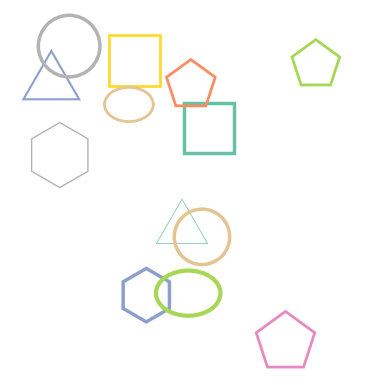[{"shape": "square", "thickness": 2.5, "radius": 0.32, "center": [0.543, 0.667]}, {"shape": "triangle", "thickness": 0.5, "radius": 0.38, "center": [0.473, 0.406]}, {"shape": "pentagon", "thickness": 2, "radius": 0.33, "center": [0.496, 0.779]}, {"shape": "hexagon", "thickness": 2.5, "radius": 0.35, "center": [0.38, 0.233]}, {"shape": "triangle", "thickness": 1.5, "radius": 0.42, "center": [0.133, 0.784]}, {"shape": "pentagon", "thickness": 2, "radius": 0.4, "center": [0.742, 0.111]}, {"shape": "pentagon", "thickness": 2, "radius": 0.33, "center": [0.82, 0.832]}, {"shape": "oval", "thickness": 3, "radius": 0.42, "center": [0.489, 0.239]}, {"shape": "square", "thickness": 2, "radius": 0.33, "center": [0.35, 0.844]}, {"shape": "circle", "thickness": 2.5, "radius": 0.36, "center": [0.525, 0.385]}, {"shape": "oval", "thickness": 2, "radius": 0.32, "center": [0.335, 0.729]}, {"shape": "hexagon", "thickness": 1, "radius": 0.42, "center": [0.155, 0.597]}, {"shape": "circle", "thickness": 2.5, "radius": 0.4, "center": [0.18, 0.88]}]